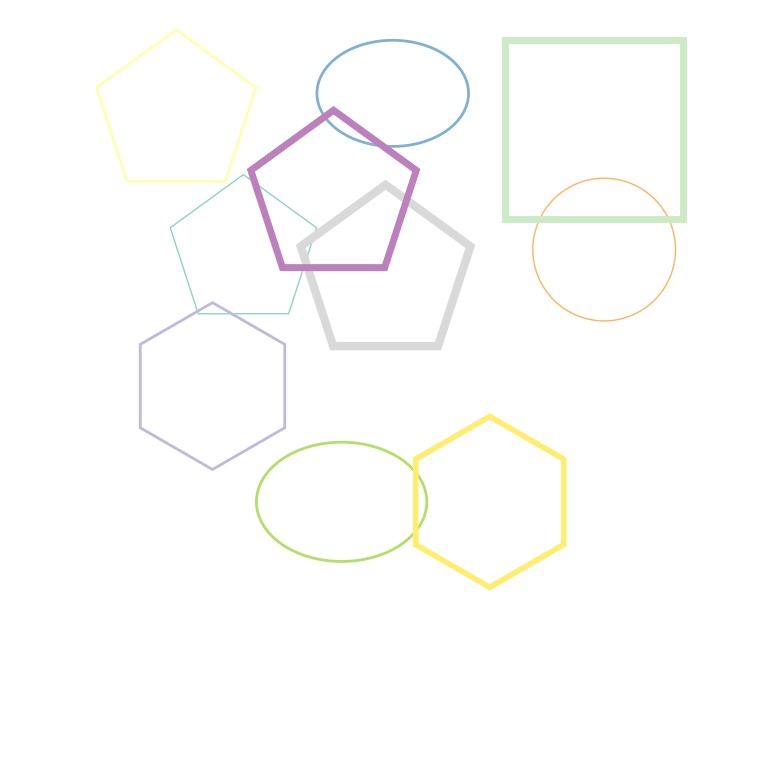[{"shape": "pentagon", "thickness": 0.5, "radius": 0.5, "center": [0.316, 0.673]}, {"shape": "pentagon", "thickness": 1, "radius": 0.54, "center": [0.229, 0.853]}, {"shape": "hexagon", "thickness": 1, "radius": 0.54, "center": [0.276, 0.499]}, {"shape": "oval", "thickness": 1, "radius": 0.49, "center": [0.51, 0.879]}, {"shape": "circle", "thickness": 0.5, "radius": 0.46, "center": [0.785, 0.676]}, {"shape": "oval", "thickness": 1, "radius": 0.55, "center": [0.444, 0.348]}, {"shape": "pentagon", "thickness": 3, "radius": 0.58, "center": [0.501, 0.644]}, {"shape": "pentagon", "thickness": 2.5, "radius": 0.56, "center": [0.433, 0.744]}, {"shape": "square", "thickness": 2.5, "radius": 0.58, "center": [0.771, 0.832]}, {"shape": "hexagon", "thickness": 2, "radius": 0.55, "center": [0.636, 0.348]}]